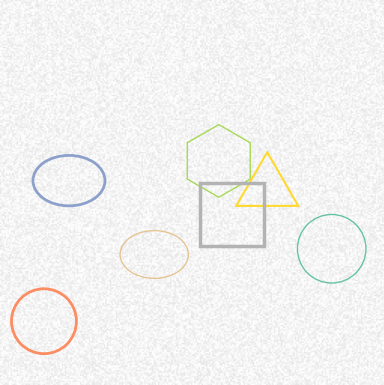[{"shape": "circle", "thickness": 1, "radius": 0.44, "center": [0.861, 0.354]}, {"shape": "circle", "thickness": 2, "radius": 0.42, "center": [0.114, 0.166]}, {"shape": "oval", "thickness": 2, "radius": 0.47, "center": [0.179, 0.531]}, {"shape": "hexagon", "thickness": 1, "radius": 0.47, "center": [0.568, 0.582]}, {"shape": "triangle", "thickness": 1.5, "radius": 0.46, "center": [0.694, 0.512]}, {"shape": "oval", "thickness": 1, "radius": 0.44, "center": [0.401, 0.339]}, {"shape": "square", "thickness": 2.5, "radius": 0.41, "center": [0.603, 0.443]}]